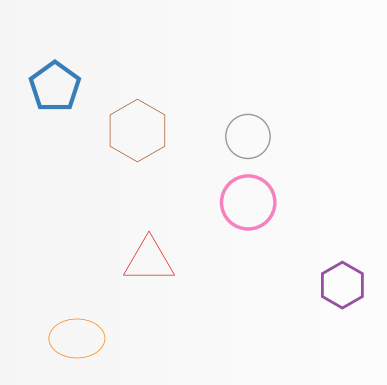[{"shape": "triangle", "thickness": 0.5, "radius": 0.38, "center": [0.385, 0.323]}, {"shape": "pentagon", "thickness": 3, "radius": 0.33, "center": [0.142, 0.775]}, {"shape": "hexagon", "thickness": 2, "radius": 0.3, "center": [0.884, 0.26]}, {"shape": "oval", "thickness": 0.5, "radius": 0.36, "center": [0.198, 0.121]}, {"shape": "hexagon", "thickness": 0.5, "radius": 0.41, "center": [0.355, 0.661]}, {"shape": "circle", "thickness": 2.5, "radius": 0.34, "center": [0.641, 0.474]}, {"shape": "circle", "thickness": 1, "radius": 0.29, "center": [0.64, 0.646]}]